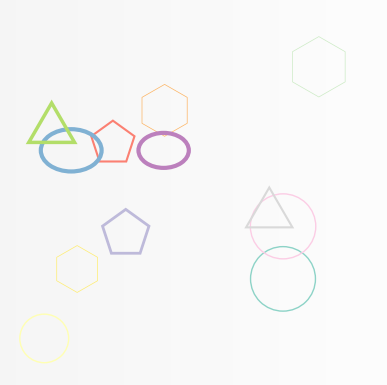[{"shape": "circle", "thickness": 1, "radius": 0.42, "center": [0.73, 0.276]}, {"shape": "circle", "thickness": 1, "radius": 0.32, "center": [0.114, 0.121]}, {"shape": "pentagon", "thickness": 2, "radius": 0.31, "center": [0.324, 0.393]}, {"shape": "pentagon", "thickness": 1.5, "radius": 0.29, "center": [0.291, 0.628]}, {"shape": "oval", "thickness": 3, "radius": 0.39, "center": [0.184, 0.61]}, {"shape": "hexagon", "thickness": 0.5, "radius": 0.34, "center": [0.425, 0.713]}, {"shape": "triangle", "thickness": 2.5, "radius": 0.34, "center": [0.133, 0.664]}, {"shape": "circle", "thickness": 1, "radius": 0.42, "center": [0.73, 0.412]}, {"shape": "triangle", "thickness": 1.5, "radius": 0.35, "center": [0.695, 0.444]}, {"shape": "oval", "thickness": 3, "radius": 0.32, "center": [0.422, 0.609]}, {"shape": "hexagon", "thickness": 0.5, "radius": 0.39, "center": [0.823, 0.827]}, {"shape": "hexagon", "thickness": 0.5, "radius": 0.3, "center": [0.199, 0.301]}]